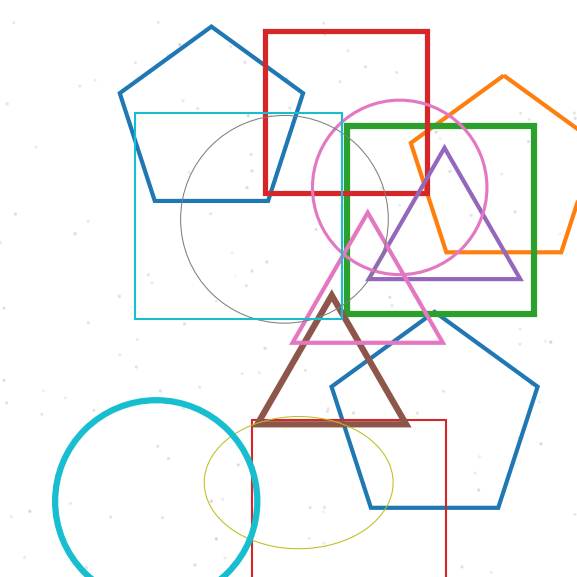[{"shape": "pentagon", "thickness": 2, "radius": 0.94, "center": [0.752, 0.272]}, {"shape": "pentagon", "thickness": 2, "radius": 0.83, "center": [0.366, 0.786]}, {"shape": "pentagon", "thickness": 2, "radius": 0.85, "center": [0.872, 0.699]}, {"shape": "square", "thickness": 3, "radius": 0.81, "center": [0.763, 0.618]}, {"shape": "square", "thickness": 2.5, "radius": 0.7, "center": [0.599, 0.806]}, {"shape": "square", "thickness": 1, "radius": 0.84, "center": [0.604, 0.104]}, {"shape": "triangle", "thickness": 2, "radius": 0.76, "center": [0.77, 0.592]}, {"shape": "triangle", "thickness": 3, "radius": 0.74, "center": [0.574, 0.339]}, {"shape": "circle", "thickness": 1.5, "radius": 0.76, "center": [0.692, 0.675]}, {"shape": "triangle", "thickness": 2, "radius": 0.75, "center": [0.637, 0.481]}, {"shape": "circle", "thickness": 0.5, "radius": 0.9, "center": [0.493, 0.619]}, {"shape": "oval", "thickness": 0.5, "radius": 0.82, "center": [0.517, 0.163]}, {"shape": "square", "thickness": 1, "radius": 0.89, "center": [0.413, 0.625]}, {"shape": "circle", "thickness": 3, "radius": 0.88, "center": [0.271, 0.131]}]